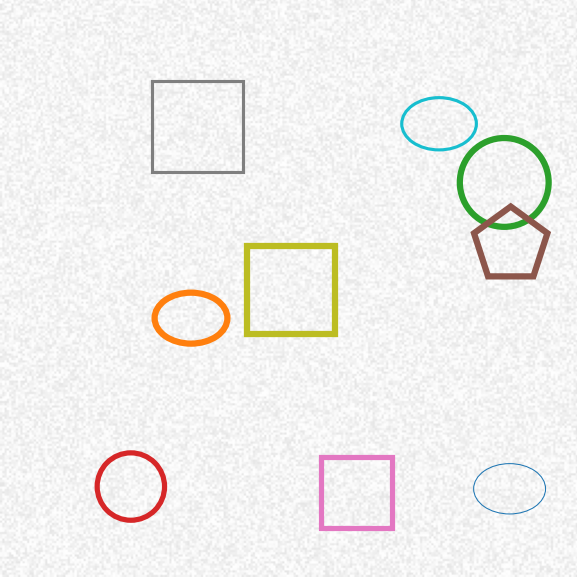[{"shape": "oval", "thickness": 0.5, "radius": 0.31, "center": [0.882, 0.153]}, {"shape": "oval", "thickness": 3, "radius": 0.32, "center": [0.331, 0.448]}, {"shape": "circle", "thickness": 3, "radius": 0.38, "center": [0.873, 0.683]}, {"shape": "circle", "thickness": 2.5, "radius": 0.29, "center": [0.227, 0.157]}, {"shape": "pentagon", "thickness": 3, "radius": 0.33, "center": [0.884, 0.575]}, {"shape": "square", "thickness": 2.5, "radius": 0.31, "center": [0.618, 0.147]}, {"shape": "square", "thickness": 1.5, "radius": 0.39, "center": [0.342, 0.78]}, {"shape": "square", "thickness": 3, "radius": 0.38, "center": [0.504, 0.497]}, {"shape": "oval", "thickness": 1.5, "radius": 0.32, "center": [0.76, 0.785]}]